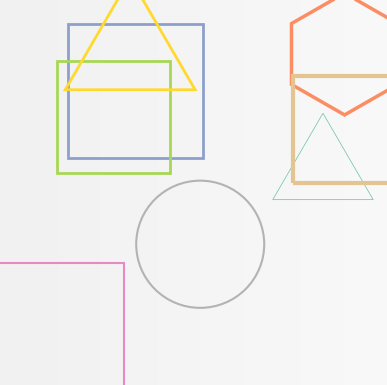[{"shape": "triangle", "thickness": 0.5, "radius": 0.75, "center": [0.833, 0.556]}, {"shape": "hexagon", "thickness": 2.5, "radius": 0.79, "center": [0.889, 0.86]}, {"shape": "square", "thickness": 2, "radius": 0.87, "center": [0.35, 0.764]}, {"shape": "square", "thickness": 1.5, "radius": 0.88, "center": [0.144, 0.141]}, {"shape": "square", "thickness": 2, "radius": 0.73, "center": [0.292, 0.696]}, {"shape": "triangle", "thickness": 2, "radius": 0.97, "center": [0.336, 0.864]}, {"shape": "square", "thickness": 3, "radius": 0.7, "center": [0.897, 0.663]}, {"shape": "circle", "thickness": 1.5, "radius": 0.83, "center": [0.517, 0.366]}]